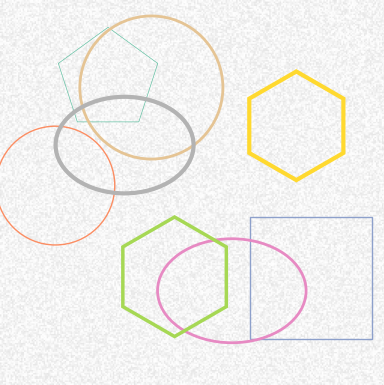[{"shape": "pentagon", "thickness": 0.5, "radius": 0.68, "center": [0.281, 0.793]}, {"shape": "circle", "thickness": 1, "radius": 0.77, "center": [0.144, 0.518]}, {"shape": "square", "thickness": 1, "radius": 0.79, "center": [0.809, 0.278]}, {"shape": "oval", "thickness": 2, "radius": 0.96, "center": [0.602, 0.245]}, {"shape": "hexagon", "thickness": 2.5, "radius": 0.78, "center": [0.453, 0.281]}, {"shape": "hexagon", "thickness": 3, "radius": 0.71, "center": [0.77, 0.673]}, {"shape": "circle", "thickness": 2, "radius": 0.93, "center": [0.393, 0.773]}, {"shape": "oval", "thickness": 3, "radius": 0.9, "center": [0.324, 0.623]}]